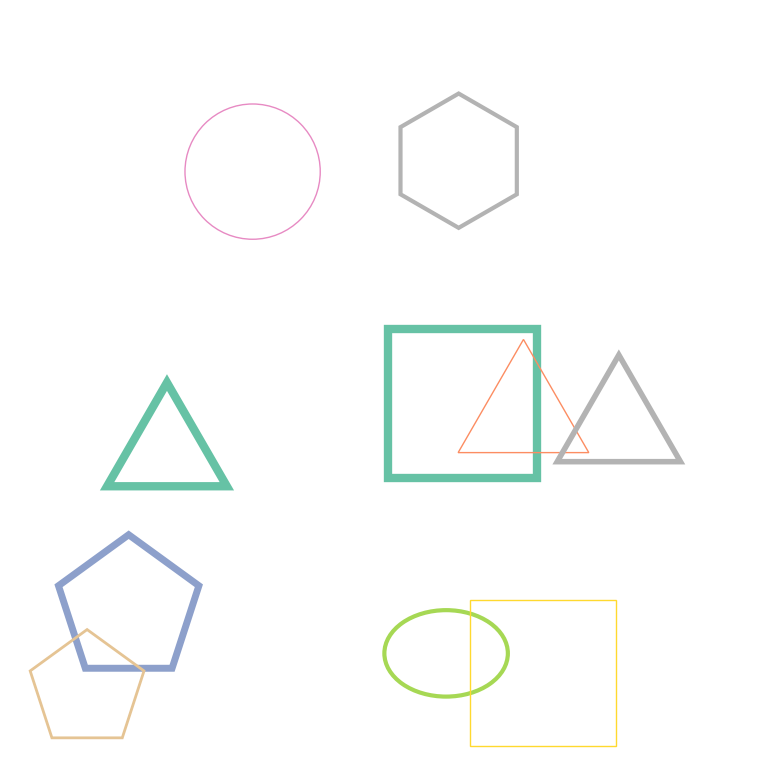[{"shape": "square", "thickness": 3, "radius": 0.48, "center": [0.601, 0.476]}, {"shape": "triangle", "thickness": 3, "radius": 0.45, "center": [0.217, 0.413]}, {"shape": "triangle", "thickness": 0.5, "radius": 0.49, "center": [0.68, 0.461]}, {"shape": "pentagon", "thickness": 2.5, "radius": 0.48, "center": [0.167, 0.21]}, {"shape": "circle", "thickness": 0.5, "radius": 0.44, "center": [0.328, 0.777]}, {"shape": "oval", "thickness": 1.5, "radius": 0.4, "center": [0.579, 0.151]}, {"shape": "square", "thickness": 0.5, "radius": 0.48, "center": [0.705, 0.126]}, {"shape": "pentagon", "thickness": 1, "radius": 0.39, "center": [0.113, 0.105]}, {"shape": "triangle", "thickness": 2, "radius": 0.46, "center": [0.804, 0.447]}, {"shape": "hexagon", "thickness": 1.5, "radius": 0.44, "center": [0.596, 0.791]}]